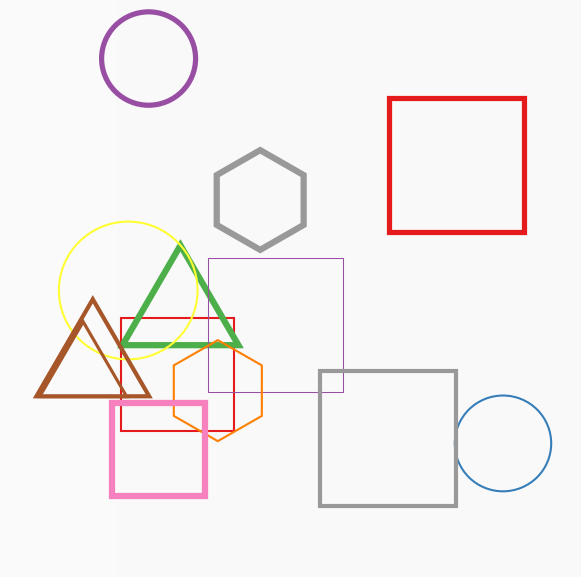[{"shape": "square", "thickness": 2.5, "radius": 0.58, "center": [0.785, 0.713]}, {"shape": "square", "thickness": 1, "radius": 0.49, "center": [0.305, 0.351]}, {"shape": "circle", "thickness": 1, "radius": 0.41, "center": [0.865, 0.231]}, {"shape": "triangle", "thickness": 3, "radius": 0.58, "center": [0.31, 0.459]}, {"shape": "square", "thickness": 0.5, "radius": 0.58, "center": [0.474, 0.436]}, {"shape": "circle", "thickness": 2.5, "radius": 0.4, "center": [0.256, 0.898]}, {"shape": "hexagon", "thickness": 1, "radius": 0.44, "center": [0.375, 0.323]}, {"shape": "circle", "thickness": 1, "radius": 0.6, "center": [0.221, 0.496]}, {"shape": "triangle", "thickness": 1.5, "radius": 0.43, "center": [0.143, 0.356]}, {"shape": "triangle", "thickness": 2, "radius": 0.56, "center": [0.16, 0.369]}, {"shape": "square", "thickness": 3, "radius": 0.4, "center": [0.273, 0.221]}, {"shape": "square", "thickness": 2, "radius": 0.58, "center": [0.667, 0.24]}, {"shape": "hexagon", "thickness": 3, "radius": 0.43, "center": [0.448, 0.653]}]